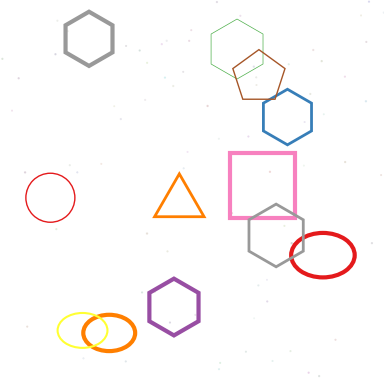[{"shape": "circle", "thickness": 1, "radius": 0.32, "center": [0.131, 0.486]}, {"shape": "oval", "thickness": 3, "radius": 0.41, "center": [0.839, 0.337]}, {"shape": "hexagon", "thickness": 2, "radius": 0.36, "center": [0.747, 0.696]}, {"shape": "hexagon", "thickness": 0.5, "radius": 0.39, "center": [0.616, 0.873]}, {"shape": "hexagon", "thickness": 3, "radius": 0.37, "center": [0.452, 0.202]}, {"shape": "triangle", "thickness": 2, "radius": 0.37, "center": [0.466, 0.474]}, {"shape": "oval", "thickness": 3, "radius": 0.34, "center": [0.284, 0.135]}, {"shape": "oval", "thickness": 1.5, "radius": 0.32, "center": [0.214, 0.142]}, {"shape": "pentagon", "thickness": 1, "radius": 0.36, "center": [0.673, 0.8]}, {"shape": "square", "thickness": 3, "radius": 0.42, "center": [0.681, 0.517]}, {"shape": "hexagon", "thickness": 3, "radius": 0.35, "center": [0.231, 0.899]}, {"shape": "hexagon", "thickness": 2, "radius": 0.41, "center": [0.717, 0.388]}]